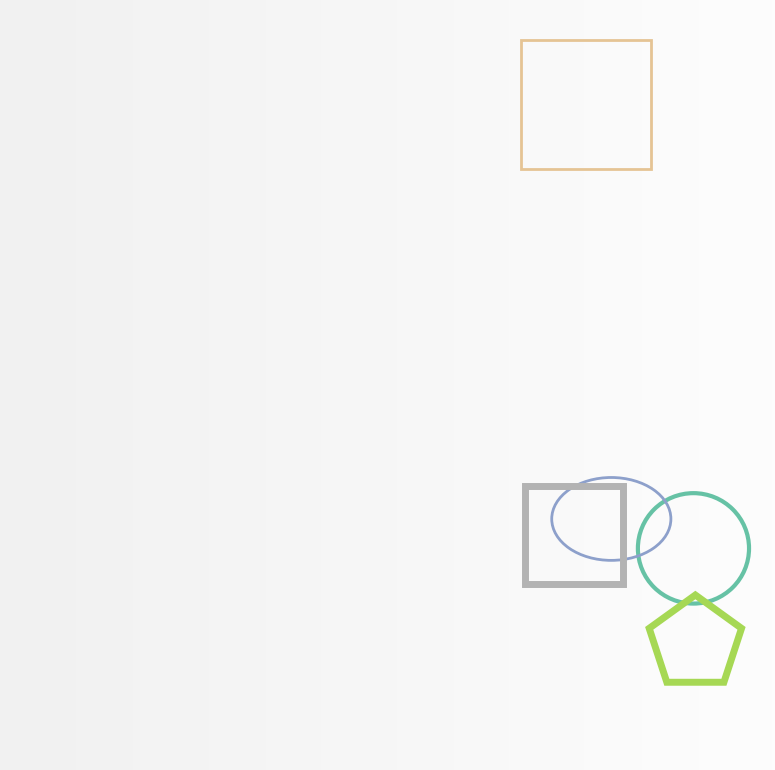[{"shape": "circle", "thickness": 1.5, "radius": 0.36, "center": [0.895, 0.288]}, {"shape": "oval", "thickness": 1, "radius": 0.38, "center": [0.789, 0.326]}, {"shape": "pentagon", "thickness": 2.5, "radius": 0.31, "center": [0.897, 0.165]}, {"shape": "square", "thickness": 1, "radius": 0.42, "center": [0.756, 0.864]}, {"shape": "square", "thickness": 2.5, "radius": 0.32, "center": [0.74, 0.305]}]